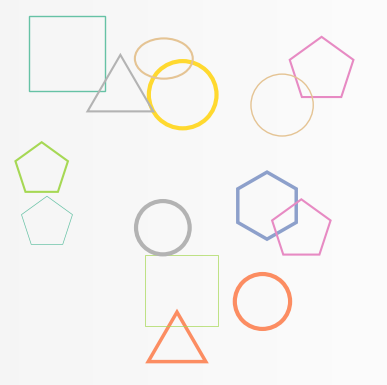[{"shape": "pentagon", "thickness": 0.5, "radius": 0.35, "center": [0.121, 0.421]}, {"shape": "square", "thickness": 1, "radius": 0.49, "center": [0.173, 0.86]}, {"shape": "triangle", "thickness": 2.5, "radius": 0.43, "center": [0.457, 0.104]}, {"shape": "circle", "thickness": 3, "radius": 0.36, "center": [0.677, 0.217]}, {"shape": "hexagon", "thickness": 2.5, "radius": 0.44, "center": [0.689, 0.466]}, {"shape": "pentagon", "thickness": 1.5, "radius": 0.4, "center": [0.778, 0.403]}, {"shape": "pentagon", "thickness": 1.5, "radius": 0.43, "center": [0.83, 0.818]}, {"shape": "square", "thickness": 0.5, "radius": 0.47, "center": [0.468, 0.245]}, {"shape": "pentagon", "thickness": 1.5, "radius": 0.36, "center": [0.108, 0.559]}, {"shape": "circle", "thickness": 3, "radius": 0.44, "center": [0.471, 0.754]}, {"shape": "oval", "thickness": 1.5, "radius": 0.37, "center": [0.423, 0.848]}, {"shape": "circle", "thickness": 1, "radius": 0.4, "center": [0.728, 0.727]}, {"shape": "triangle", "thickness": 1.5, "radius": 0.49, "center": [0.311, 0.76]}, {"shape": "circle", "thickness": 3, "radius": 0.35, "center": [0.42, 0.409]}]